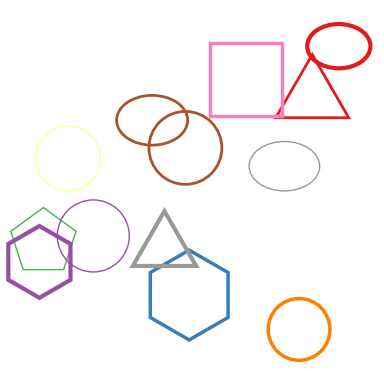[{"shape": "triangle", "thickness": 2, "radius": 0.55, "center": [0.811, 0.749]}, {"shape": "oval", "thickness": 3, "radius": 0.41, "center": [0.88, 0.88]}, {"shape": "hexagon", "thickness": 2.5, "radius": 0.58, "center": [0.491, 0.234]}, {"shape": "pentagon", "thickness": 1, "radius": 0.45, "center": [0.113, 0.372]}, {"shape": "hexagon", "thickness": 3, "radius": 0.47, "center": [0.102, 0.32]}, {"shape": "circle", "thickness": 1, "radius": 0.47, "center": [0.242, 0.387]}, {"shape": "circle", "thickness": 2.5, "radius": 0.4, "center": [0.777, 0.144]}, {"shape": "circle", "thickness": 0.5, "radius": 0.42, "center": [0.177, 0.588]}, {"shape": "circle", "thickness": 2, "radius": 0.47, "center": [0.482, 0.616]}, {"shape": "oval", "thickness": 2, "radius": 0.46, "center": [0.395, 0.688]}, {"shape": "square", "thickness": 2.5, "radius": 0.47, "center": [0.639, 0.793]}, {"shape": "oval", "thickness": 1, "radius": 0.46, "center": [0.739, 0.568]}, {"shape": "triangle", "thickness": 3, "radius": 0.47, "center": [0.427, 0.357]}]